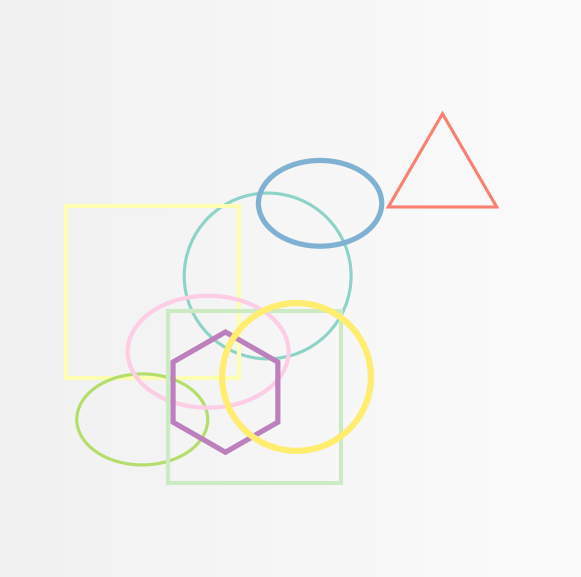[{"shape": "circle", "thickness": 1.5, "radius": 0.72, "center": [0.46, 0.521]}, {"shape": "square", "thickness": 2, "radius": 0.74, "center": [0.263, 0.493]}, {"shape": "triangle", "thickness": 1.5, "radius": 0.54, "center": [0.761, 0.695]}, {"shape": "oval", "thickness": 2.5, "radius": 0.53, "center": [0.551, 0.647]}, {"shape": "oval", "thickness": 1.5, "radius": 0.56, "center": [0.245, 0.273]}, {"shape": "oval", "thickness": 2, "radius": 0.69, "center": [0.358, 0.39]}, {"shape": "hexagon", "thickness": 2.5, "radius": 0.52, "center": [0.388, 0.32]}, {"shape": "square", "thickness": 2, "radius": 0.75, "center": [0.438, 0.312]}, {"shape": "circle", "thickness": 3, "radius": 0.64, "center": [0.51, 0.346]}]